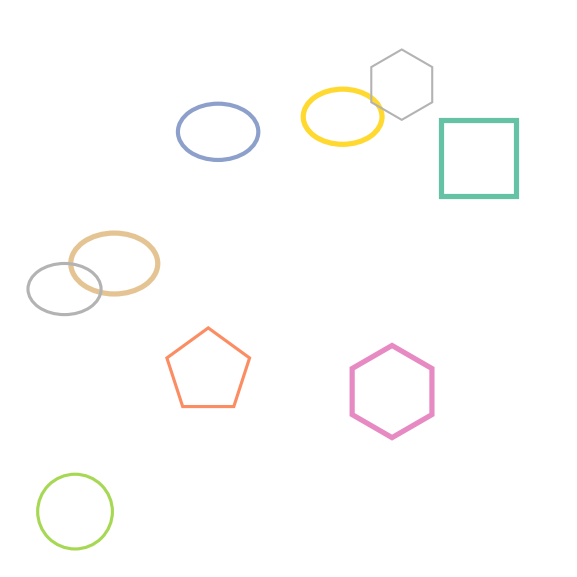[{"shape": "square", "thickness": 2.5, "radius": 0.33, "center": [0.829, 0.726]}, {"shape": "pentagon", "thickness": 1.5, "radius": 0.38, "center": [0.361, 0.356]}, {"shape": "oval", "thickness": 2, "radius": 0.35, "center": [0.378, 0.771]}, {"shape": "hexagon", "thickness": 2.5, "radius": 0.4, "center": [0.679, 0.321]}, {"shape": "circle", "thickness": 1.5, "radius": 0.32, "center": [0.13, 0.113]}, {"shape": "oval", "thickness": 2.5, "radius": 0.34, "center": [0.593, 0.797]}, {"shape": "oval", "thickness": 2.5, "radius": 0.38, "center": [0.198, 0.543]}, {"shape": "oval", "thickness": 1.5, "radius": 0.32, "center": [0.112, 0.499]}, {"shape": "hexagon", "thickness": 1, "radius": 0.3, "center": [0.696, 0.853]}]